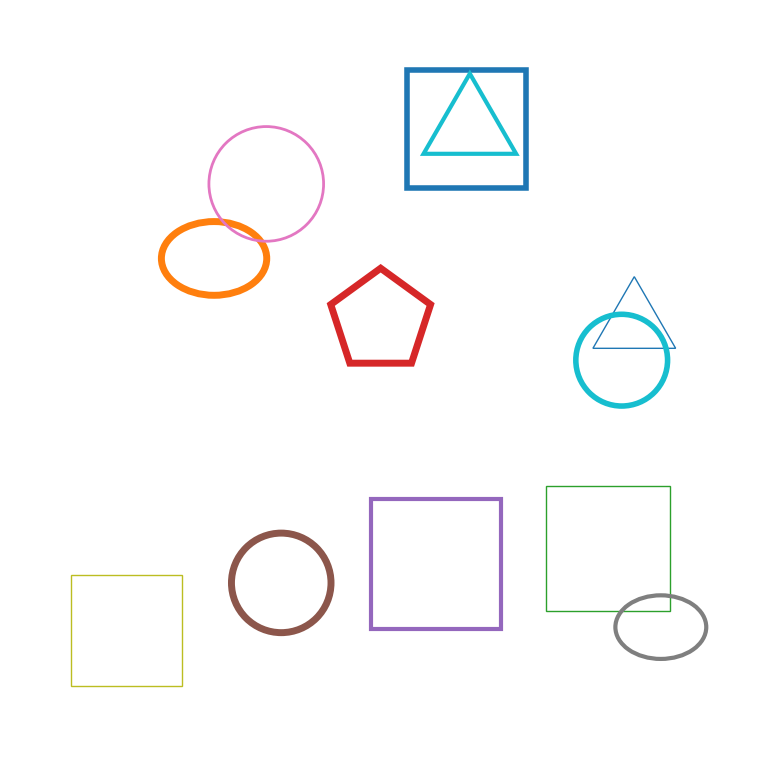[{"shape": "square", "thickness": 2, "radius": 0.38, "center": [0.606, 0.833]}, {"shape": "triangle", "thickness": 0.5, "radius": 0.31, "center": [0.824, 0.579]}, {"shape": "oval", "thickness": 2.5, "radius": 0.34, "center": [0.278, 0.664]}, {"shape": "square", "thickness": 0.5, "radius": 0.4, "center": [0.79, 0.288]}, {"shape": "pentagon", "thickness": 2.5, "radius": 0.34, "center": [0.494, 0.583]}, {"shape": "square", "thickness": 1.5, "radius": 0.42, "center": [0.566, 0.267]}, {"shape": "circle", "thickness": 2.5, "radius": 0.32, "center": [0.365, 0.243]}, {"shape": "circle", "thickness": 1, "radius": 0.37, "center": [0.346, 0.761]}, {"shape": "oval", "thickness": 1.5, "radius": 0.3, "center": [0.858, 0.186]}, {"shape": "square", "thickness": 0.5, "radius": 0.36, "center": [0.164, 0.182]}, {"shape": "circle", "thickness": 2, "radius": 0.3, "center": [0.807, 0.532]}, {"shape": "triangle", "thickness": 1.5, "radius": 0.35, "center": [0.61, 0.835]}]